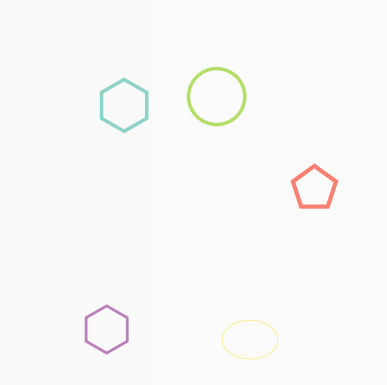[{"shape": "hexagon", "thickness": 2.5, "radius": 0.34, "center": [0.32, 0.726]}, {"shape": "pentagon", "thickness": 3, "radius": 0.29, "center": [0.811, 0.511]}, {"shape": "circle", "thickness": 2.5, "radius": 0.36, "center": [0.559, 0.749]}, {"shape": "hexagon", "thickness": 2, "radius": 0.31, "center": [0.275, 0.144]}, {"shape": "oval", "thickness": 0.5, "radius": 0.36, "center": [0.645, 0.118]}]